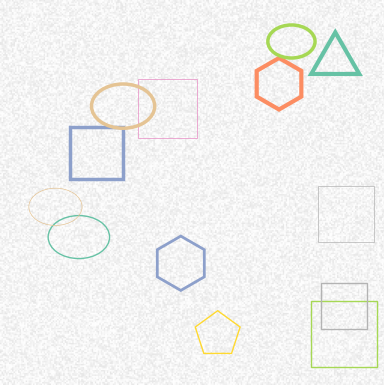[{"shape": "oval", "thickness": 1, "radius": 0.4, "center": [0.205, 0.384]}, {"shape": "triangle", "thickness": 3, "radius": 0.36, "center": [0.871, 0.844]}, {"shape": "hexagon", "thickness": 3, "radius": 0.33, "center": [0.725, 0.782]}, {"shape": "square", "thickness": 2.5, "radius": 0.34, "center": [0.251, 0.602]}, {"shape": "hexagon", "thickness": 2, "radius": 0.35, "center": [0.47, 0.316]}, {"shape": "square", "thickness": 0.5, "radius": 0.38, "center": [0.436, 0.719]}, {"shape": "oval", "thickness": 2.5, "radius": 0.31, "center": [0.757, 0.892]}, {"shape": "square", "thickness": 1, "radius": 0.43, "center": [0.894, 0.133]}, {"shape": "pentagon", "thickness": 1, "radius": 0.31, "center": [0.565, 0.132]}, {"shape": "oval", "thickness": 2.5, "radius": 0.41, "center": [0.32, 0.724]}, {"shape": "oval", "thickness": 0.5, "radius": 0.35, "center": [0.144, 0.463]}, {"shape": "square", "thickness": 1, "radius": 0.3, "center": [0.894, 0.205]}, {"shape": "square", "thickness": 0.5, "radius": 0.36, "center": [0.899, 0.445]}]